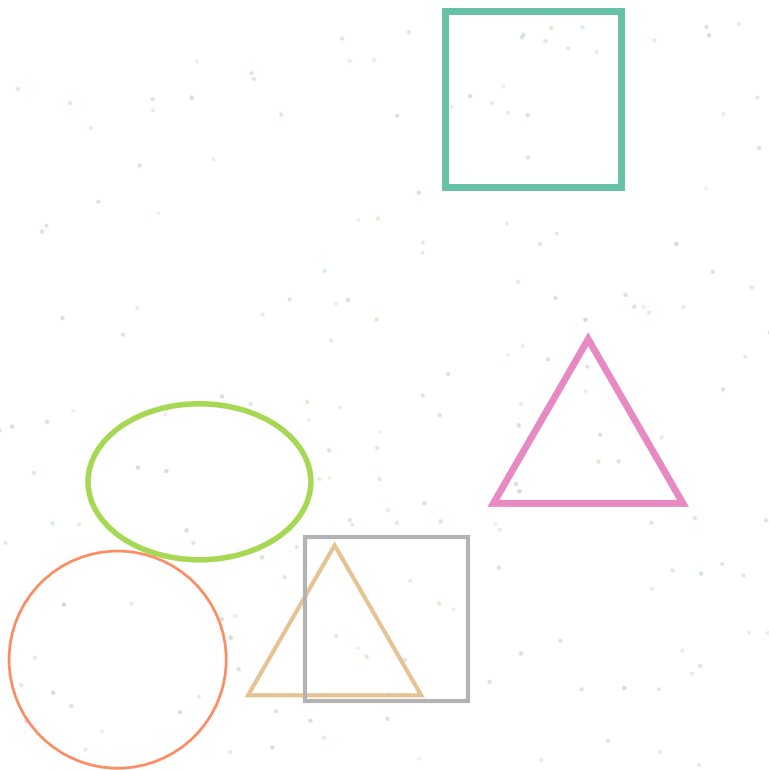[{"shape": "square", "thickness": 2.5, "radius": 0.57, "center": [0.692, 0.871]}, {"shape": "circle", "thickness": 1, "radius": 0.71, "center": [0.153, 0.143]}, {"shape": "triangle", "thickness": 2.5, "radius": 0.71, "center": [0.764, 0.417]}, {"shape": "oval", "thickness": 2, "radius": 0.72, "center": [0.259, 0.374]}, {"shape": "triangle", "thickness": 1.5, "radius": 0.65, "center": [0.435, 0.162]}, {"shape": "square", "thickness": 1.5, "radius": 0.53, "center": [0.502, 0.196]}]